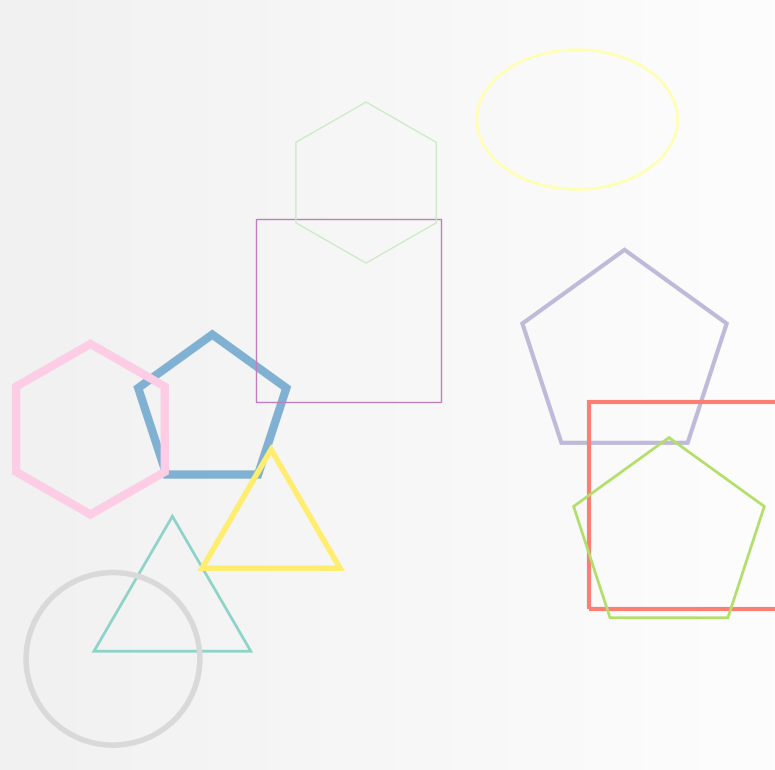[{"shape": "triangle", "thickness": 1, "radius": 0.58, "center": [0.222, 0.213]}, {"shape": "oval", "thickness": 1, "radius": 0.65, "center": [0.745, 0.845]}, {"shape": "pentagon", "thickness": 1.5, "radius": 0.69, "center": [0.806, 0.537]}, {"shape": "square", "thickness": 1.5, "radius": 0.67, "center": [0.895, 0.344]}, {"shape": "pentagon", "thickness": 3, "radius": 0.5, "center": [0.274, 0.465]}, {"shape": "pentagon", "thickness": 1, "radius": 0.65, "center": [0.863, 0.302]}, {"shape": "hexagon", "thickness": 3, "radius": 0.55, "center": [0.117, 0.443]}, {"shape": "circle", "thickness": 2, "radius": 0.56, "center": [0.146, 0.144]}, {"shape": "square", "thickness": 0.5, "radius": 0.6, "center": [0.45, 0.597]}, {"shape": "hexagon", "thickness": 0.5, "radius": 0.52, "center": [0.472, 0.763]}, {"shape": "triangle", "thickness": 2, "radius": 0.51, "center": [0.35, 0.313]}]